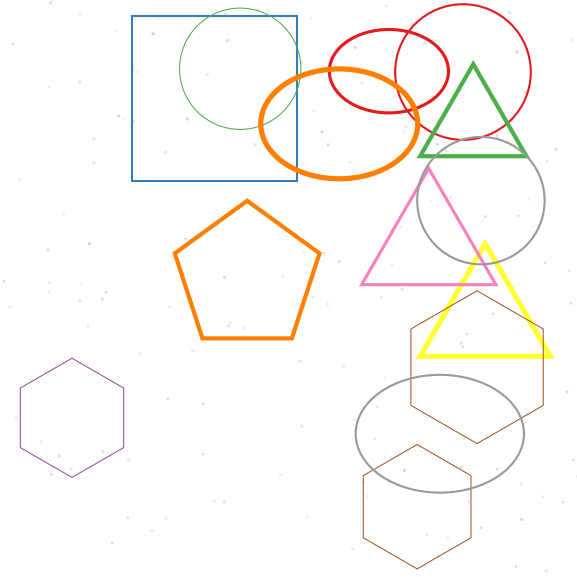[{"shape": "circle", "thickness": 1, "radius": 0.59, "center": [0.802, 0.874]}, {"shape": "oval", "thickness": 1.5, "radius": 0.52, "center": [0.673, 0.876]}, {"shape": "square", "thickness": 1, "radius": 0.72, "center": [0.372, 0.829]}, {"shape": "triangle", "thickness": 2, "radius": 0.53, "center": [0.82, 0.782]}, {"shape": "circle", "thickness": 0.5, "radius": 0.53, "center": [0.416, 0.88]}, {"shape": "hexagon", "thickness": 0.5, "radius": 0.52, "center": [0.125, 0.276]}, {"shape": "oval", "thickness": 2.5, "radius": 0.68, "center": [0.587, 0.785]}, {"shape": "pentagon", "thickness": 2, "radius": 0.66, "center": [0.428, 0.52]}, {"shape": "triangle", "thickness": 2.5, "radius": 0.65, "center": [0.84, 0.447]}, {"shape": "hexagon", "thickness": 0.5, "radius": 0.54, "center": [0.722, 0.122]}, {"shape": "hexagon", "thickness": 0.5, "radius": 0.66, "center": [0.826, 0.363]}, {"shape": "triangle", "thickness": 1.5, "radius": 0.67, "center": [0.742, 0.573]}, {"shape": "circle", "thickness": 1, "radius": 0.55, "center": [0.833, 0.652]}, {"shape": "oval", "thickness": 1, "radius": 0.73, "center": [0.762, 0.248]}]